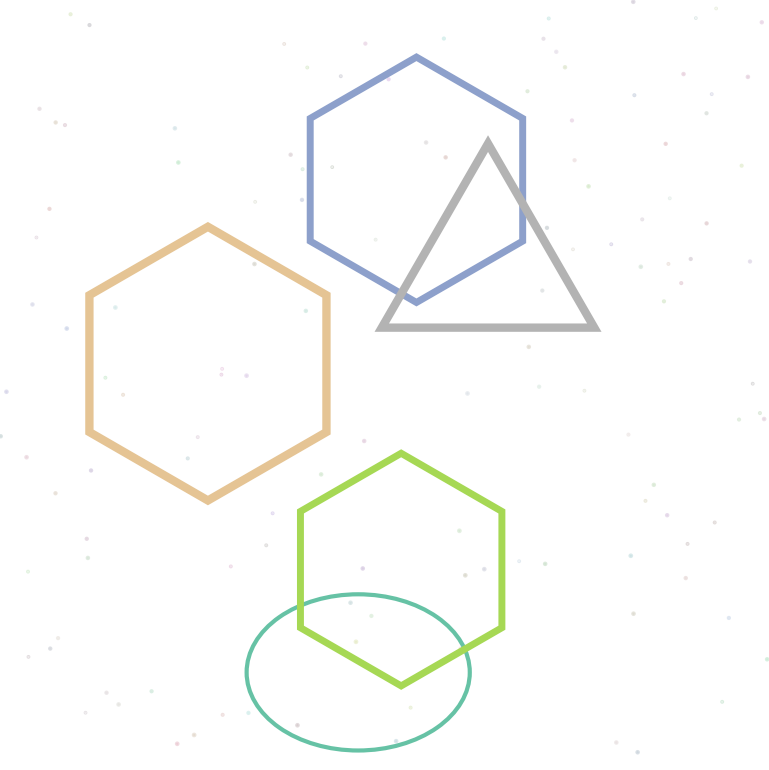[{"shape": "oval", "thickness": 1.5, "radius": 0.72, "center": [0.465, 0.127]}, {"shape": "hexagon", "thickness": 2.5, "radius": 0.8, "center": [0.541, 0.767]}, {"shape": "hexagon", "thickness": 2.5, "radius": 0.76, "center": [0.521, 0.26]}, {"shape": "hexagon", "thickness": 3, "radius": 0.89, "center": [0.27, 0.528]}, {"shape": "triangle", "thickness": 3, "radius": 0.8, "center": [0.634, 0.654]}]